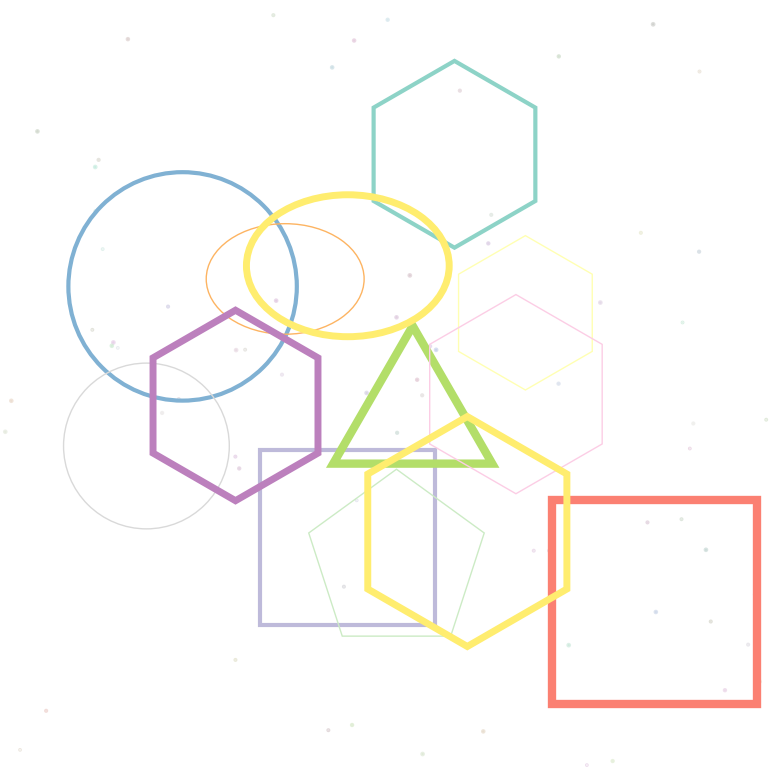[{"shape": "hexagon", "thickness": 1.5, "radius": 0.61, "center": [0.59, 0.8]}, {"shape": "hexagon", "thickness": 0.5, "radius": 0.5, "center": [0.682, 0.594]}, {"shape": "square", "thickness": 1.5, "radius": 0.57, "center": [0.451, 0.302]}, {"shape": "square", "thickness": 3, "radius": 0.66, "center": [0.85, 0.218]}, {"shape": "circle", "thickness": 1.5, "radius": 0.74, "center": [0.237, 0.628]}, {"shape": "oval", "thickness": 0.5, "radius": 0.51, "center": [0.37, 0.638]}, {"shape": "triangle", "thickness": 3, "radius": 0.6, "center": [0.536, 0.457]}, {"shape": "hexagon", "thickness": 0.5, "radius": 0.65, "center": [0.67, 0.488]}, {"shape": "circle", "thickness": 0.5, "radius": 0.54, "center": [0.19, 0.421]}, {"shape": "hexagon", "thickness": 2.5, "radius": 0.62, "center": [0.306, 0.473]}, {"shape": "pentagon", "thickness": 0.5, "radius": 0.6, "center": [0.515, 0.271]}, {"shape": "hexagon", "thickness": 2.5, "radius": 0.75, "center": [0.607, 0.31]}, {"shape": "oval", "thickness": 2.5, "radius": 0.66, "center": [0.452, 0.655]}]